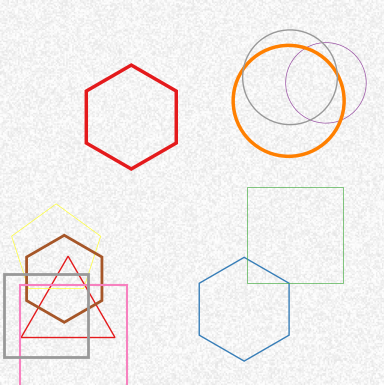[{"shape": "triangle", "thickness": 1, "radius": 0.7, "center": [0.177, 0.194]}, {"shape": "hexagon", "thickness": 2.5, "radius": 0.67, "center": [0.341, 0.696]}, {"shape": "hexagon", "thickness": 1, "radius": 0.67, "center": [0.634, 0.197]}, {"shape": "square", "thickness": 0.5, "radius": 0.62, "center": [0.767, 0.389]}, {"shape": "circle", "thickness": 0.5, "radius": 0.52, "center": [0.847, 0.785]}, {"shape": "circle", "thickness": 2.5, "radius": 0.72, "center": [0.75, 0.738]}, {"shape": "pentagon", "thickness": 0.5, "radius": 0.61, "center": [0.146, 0.349]}, {"shape": "hexagon", "thickness": 2, "radius": 0.56, "center": [0.167, 0.276]}, {"shape": "square", "thickness": 1.5, "radius": 0.69, "center": [0.192, 0.122]}, {"shape": "square", "thickness": 2, "radius": 0.54, "center": [0.12, 0.181]}, {"shape": "circle", "thickness": 1, "radius": 0.61, "center": [0.753, 0.799]}]